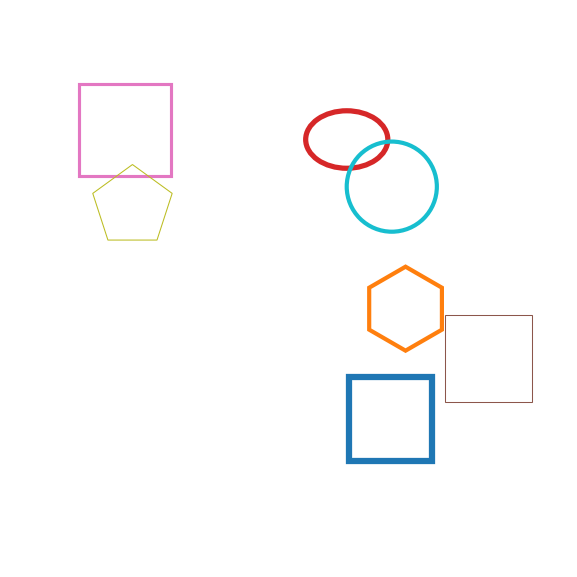[{"shape": "square", "thickness": 3, "radius": 0.36, "center": [0.676, 0.274]}, {"shape": "hexagon", "thickness": 2, "radius": 0.36, "center": [0.702, 0.465]}, {"shape": "oval", "thickness": 2.5, "radius": 0.36, "center": [0.6, 0.758]}, {"shape": "square", "thickness": 0.5, "radius": 0.38, "center": [0.846, 0.379]}, {"shape": "square", "thickness": 1.5, "radius": 0.4, "center": [0.217, 0.774]}, {"shape": "pentagon", "thickness": 0.5, "radius": 0.36, "center": [0.229, 0.642]}, {"shape": "circle", "thickness": 2, "radius": 0.39, "center": [0.678, 0.676]}]